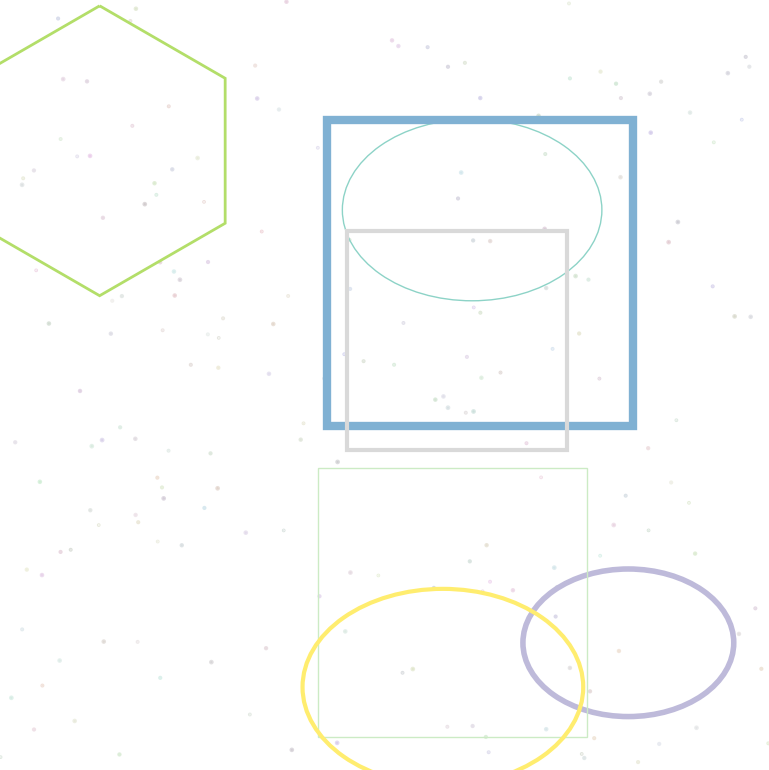[{"shape": "oval", "thickness": 0.5, "radius": 0.84, "center": [0.613, 0.727]}, {"shape": "oval", "thickness": 2, "radius": 0.68, "center": [0.816, 0.165]}, {"shape": "square", "thickness": 3, "radius": 0.99, "center": [0.623, 0.646]}, {"shape": "hexagon", "thickness": 1, "radius": 0.94, "center": [0.129, 0.804]}, {"shape": "square", "thickness": 1.5, "radius": 0.71, "center": [0.594, 0.558]}, {"shape": "square", "thickness": 0.5, "radius": 0.87, "center": [0.587, 0.218]}, {"shape": "oval", "thickness": 1.5, "radius": 0.91, "center": [0.575, 0.108]}]